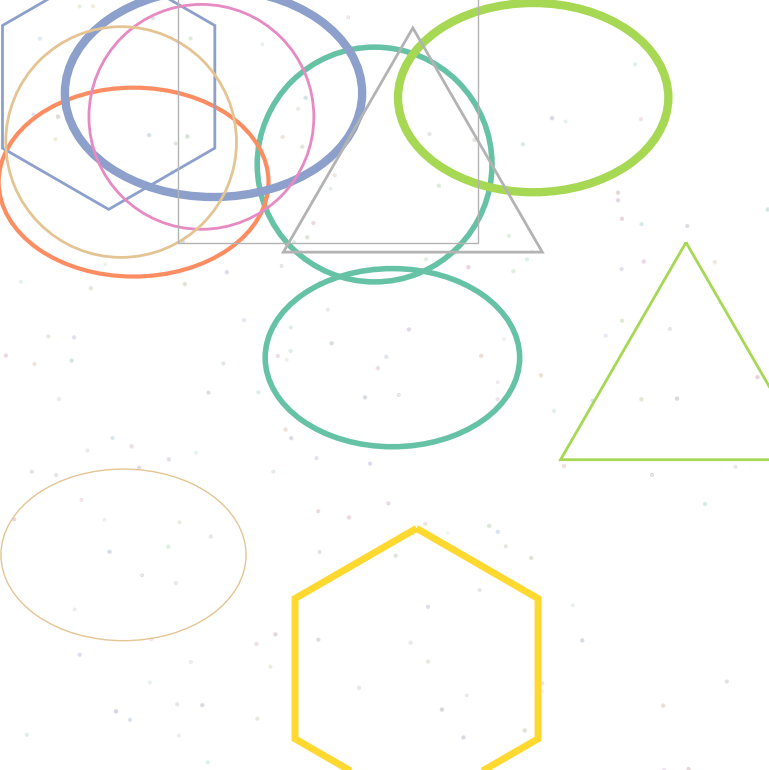[{"shape": "oval", "thickness": 2, "radius": 0.83, "center": [0.51, 0.535]}, {"shape": "circle", "thickness": 2, "radius": 0.76, "center": [0.487, 0.786]}, {"shape": "oval", "thickness": 1.5, "radius": 0.88, "center": [0.173, 0.764]}, {"shape": "oval", "thickness": 3, "radius": 0.97, "center": [0.277, 0.879]}, {"shape": "hexagon", "thickness": 1, "radius": 0.8, "center": [0.141, 0.887]}, {"shape": "circle", "thickness": 1, "radius": 0.73, "center": [0.262, 0.848]}, {"shape": "oval", "thickness": 3, "radius": 0.88, "center": [0.692, 0.873]}, {"shape": "triangle", "thickness": 1, "radius": 0.94, "center": [0.891, 0.497]}, {"shape": "hexagon", "thickness": 2.5, "radius": 0.91, "center": [0.541, 0.132]}, {"shape": "oval", "thickness": 0.5, "radius": 0.8, "center": [0.16, 0.279]}, {"shape": "circle", "thickness": 1, "radius": 0.75, "center": [0.157, 0.816]}, {"shape": "square", "thickness": 0.5, "radius": 0.97, "center": [0.426, 0.879]}, {"shape": "triangle", "thickness": 1, "radius": 0.97, "center": [0.536, 0.77]}]